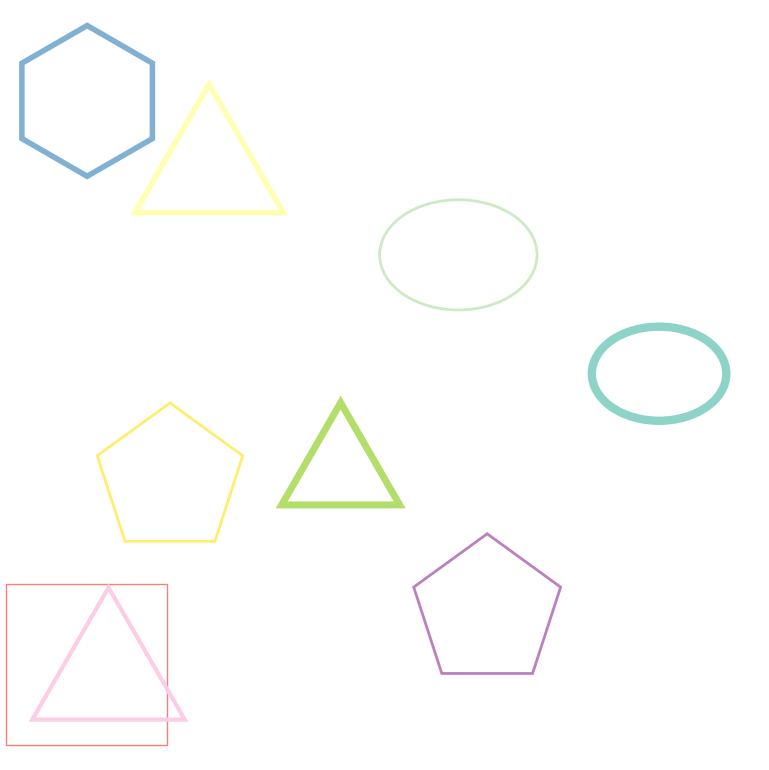[{"shape": "oval", "thickness": 3, "radius": 0.44, "center": [0.856, 0.515]}, {"shape": "triangle", "thickness": 2, "radius": 0.56, "center": [0.271, 0.779]}, {"shape": "square", "thickness": 0.5, "radius": 0.52, "center": [0.113, 0.137]}, {"shape": "hexagon", "thickness": 2, "radius": 0.49, "center": [0.113, 0.869]}, {"shape": "triangle", "thickness": 2.5, "radius": 0.44, "center": [0.442, 0.389]}, {"shape": "triangle", "thickness": 1.5, "radius": 0.57, "center": [0.141, 0.123]}, {"shape": "pentagon", "thickness": 1, "radius": 0.5, "center": [0.633, 0.207]}, {"shape": "oval", "thickness": 1, "radius": 0.51, "center": [0.595, 0.669]}, {"shape": "pentagon", "thickness": 1, "radius": 0.5, "center": [0.221, 0.377]}]